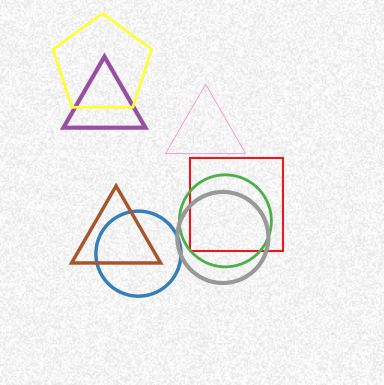[{"shape": "square", "thickness": 1.5, "radius": 0.6, "center": [0.614, 0.47]}, {"shape": "circle", "thickness": 2.5, "radius": 0.55, "center": [0.36, 0.341]}, {"shape": "circle", "thickness": 2, "radius": 0.6, "center": [0.585, 0.426]}, {"shape": "triangle", "thickness": 3, "radius": 0.61, "center": [0.271, 0.73]}, {"shape": "pentagon", "thickness": 2, "radius": 0.67, "center": [0.266, 0.83]}, {"shape": "triangle", "thickness": 2.5, "radius": 0.67, "center": [0.302, 0.384]}, {"shape": "triangle", "thickness": 0.5, "radius": 0.6, "center": [0.534, 0.661]}, {"shape": "circle", "thickness": 3, "radius": 0.59, "center": [0.579, 0.383]}]